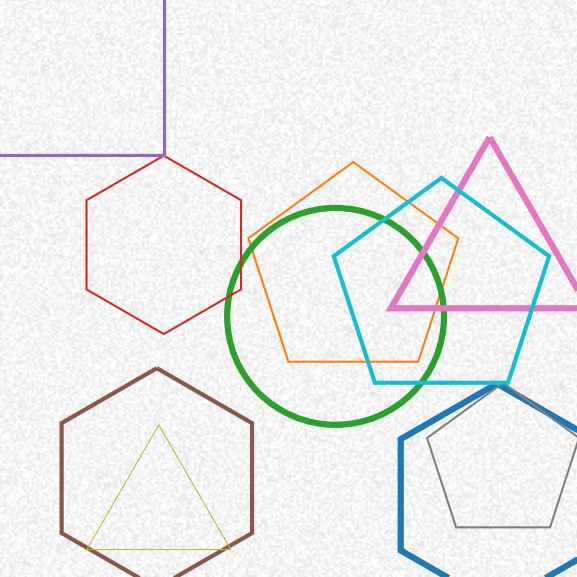[{"shape": "hexagon", "thickness": 3, "radius": 0.96, "center": [0.861, 0.142]}, {"shape": "pentagon", "thickness": 1, "radius": 0.96, "center": [0.612, 0.527]}, {"shape": "circle", "thickness": 3, "radius": 0.94, "center": [0.581, 0.451]}, {"shape": "hexagon", "thickness": 1, "radius": 0.77, "center": [0.284, 0.575]}, {"shape": "square", "thickness": 1.5, "radius": 0.84, "center": [0.116, 0.899]}, {"shape": "hexagon", "thickness": 2, "radius": 0.95, "center": [0.272, 0.171]}, {"shape": "triangle", "thickness": 3, "radius": 0.99, "center": [0.848, 0.564]}, {"shape": "pentagon", "thickness": 1, "radius": 0.69, "center": [0.871, 0.198]}, {"shape": "triangle", "thickness": 0.5, "radius": 0.72, "center": [0.275, 0.12]}, {"shape": "pentagon", "thickness": 2, "radius": 0.98, "center": [0.764, 0.495]}]